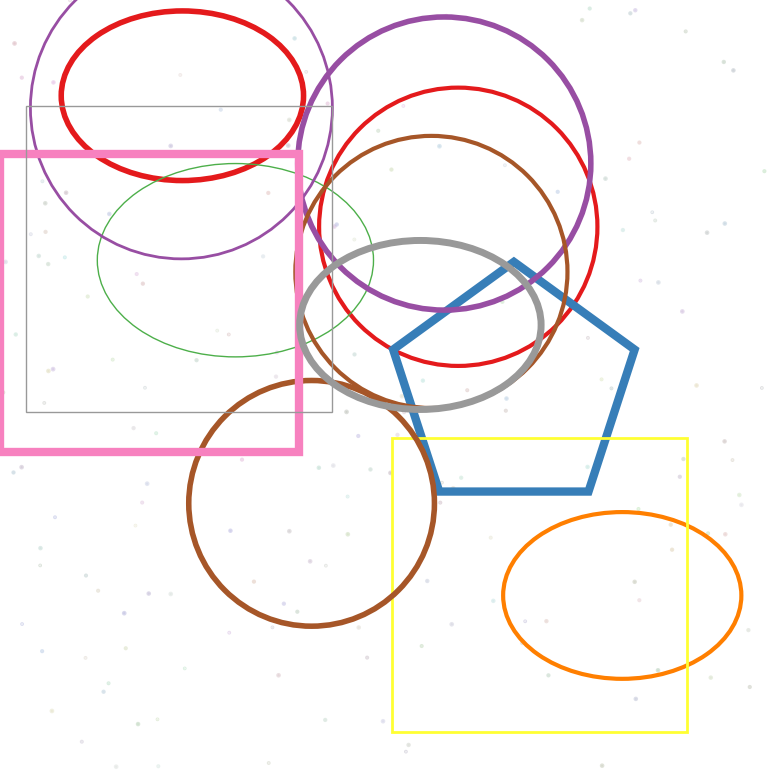[{"shape": "circle", "thickness": 1.5, "radius": 0.9, "center": [0.595, 0.705]}, {"shape": "oval", "thickness": 2, "radius": 0.79, "center": [0.237, 0.876]}, {"shape": "pentagon", "thickness": 3, "radius": 0.82, "center": [0.667, 0.495]}, {"shape": "oval", "thickness": 0.5, "radius": 0.9, "center": [0.306, 0.662]}, {"shape": "circle", "thickness": 1, "radius": 0.98, "center": [0.236, 0.86]}, {"shape": "circle", "thickness": 2, "radius": 0.95, "center": [0.577, 0.788]}, {"shape": "oval", "thickness": 1.5, "radius": 0.77, "center": [0.808, 0.227]}, {"shape": "square", "thickness": 1, "radius": 0.96, "center": [0.7, 0.24]}, {"shape": "circle", "thickness": 2, "radius": 0.8, "center": [0.405, 0.346]}, {"shape": "circle", "thickness": 1.5, "radius": 0.88, "center": [0.56, 0.647]}, {"shape": "square", "thickness": 3, "radius": 0.97, "center": [0.194, 0.606]}, {"shape": "square", "thickness": 0.5, "radius": 0.99, "center": [0.233, 0.663]}, {"shape": "oval", "thickness": 2.5, "radius": 0.78, "center": [0.546, 0.578]}]